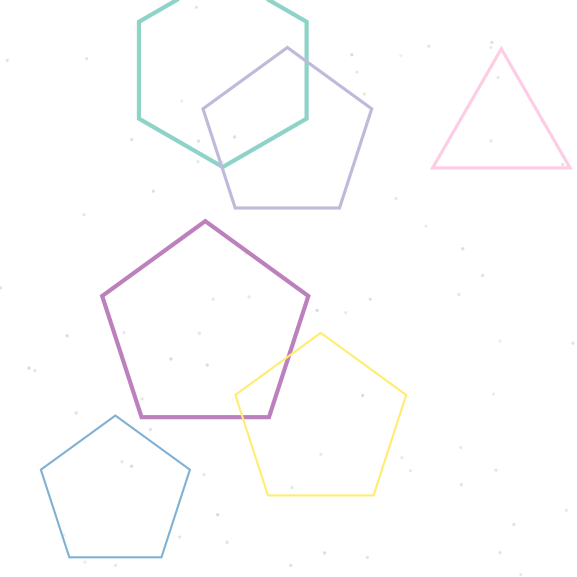[{"shape": "hexagon", "thickness": 2, "radius": 0.84, "center": [0.386, 0.878]}, {"shape": "pentagon", "thickness": 1.5, "radius": 0.77, "center": [0.498, 0.763]}, {"shape": "pentagon", "thickness": 1, "radius": 0.68, "center": [0.2, 0.144]}, {"shape": "triangle", "thickness": 1.5, "radius": 0.69, "center": [0.868, 0.777]}, {"shape": "pentagon", "thickness": 2, "radius": 0.94, "center": [0.355, 0.429]}, {"shape": "pentagon", "thickness": 1, "radius": 0.78, "center": [0.555, 0.267]}]